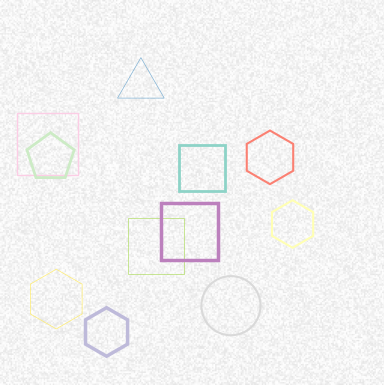[{"shape": "square", "thickness": 2, "radius": 0.3, "center": [0.525, 0.565]}, {"shape": "hexagon", "thickness": 1.5, "radius": 0.31, "center": [0.76, 0.418]}, {"shape": "hexagon", "thickness": 2.5, "radius": 0.32, "center": [0.277, 0.138]}, {"shape": "hexagon", "thickness": 1.5, "radius": 0.35, "center": [0.701, 0.591]}, {"shape": "triangle", "thickness": 0.5, "radius": 0.35, "center": [0.366, 0.78]}, {"shape": "square", "thickness": 0.5, "radius": 0.36, "center": [0.404, 0.361]}, {"shape": "square", "thickness": 1, "radius": 0.4, "center": [0.123, 0.627]}, {"shape": "circle", "thickness": 1.5, "radius": 0.38, "center": [0.6, 0.206]}, {"shape": "square", "thickness": 2.5, "radius": 0.37, "center": [0.492, 0.398]}, {"shape": "pentagon", "thickness": 2, "radius": 0.32, "center": [0.131, 0.591]}, {"shape": "hexagon", "thickness": 0.5, "radius": 0.39, "center": [0.146, 0.223]}]